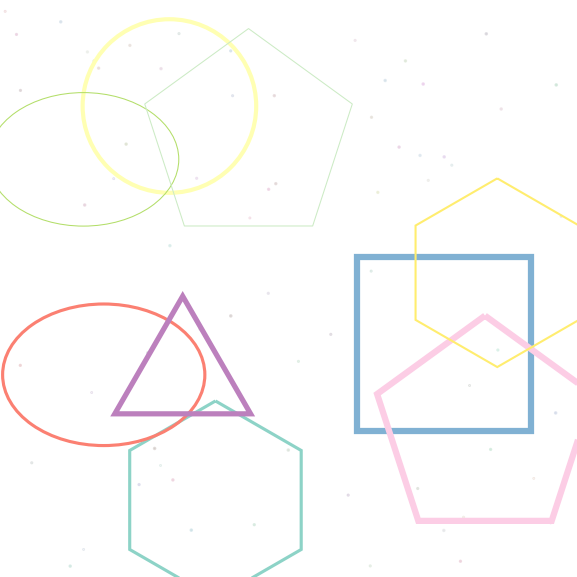[{"shape": "hexagon", "thickness": 1.5, "radius": 0.86, "center": [0.373, 0.133]}, {"shape": "circle", "thickness": 2, "radius": 0.75, "center": [0.293, 0.816]}, {"shape": "oval", "thickness": 1.5, "radius": 0.88, "center": [0.18, 0.35]}, {"shape": "square", "thickness": 3, "radius": 0.75, "center": [0.769, 0.403]}, {"shape": "oval", "thickness": 0.5, "radius": 0.83, "center": [0.144, 0.723]}, {"shape": "pentagon", "thickness": 3, "radius": 0.98, "center": [0.84, 0.256]}, {"shape": "triangle", "thickness": 2.5, "radius": 0.68, "center": [0.316, 0.35]}, {"shape": "pentagon", "thickness": 0.5, "radius": 0.94, "center": [0.43, 0.761]}, {"shape": "hexagon", "thickness": 1, "radius": 0.82, "center": [0.861, 0.527]}]